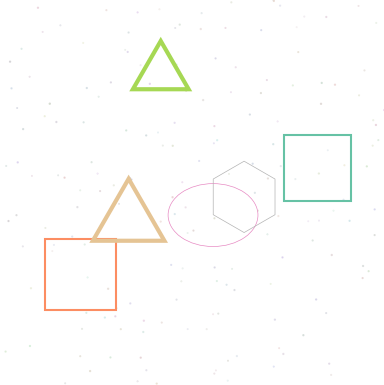[{"shape": "square", "thickness": 1.5, "radius": 0.43, "center": [0.825, 0.564]}, {"shape": "square", "thickness": 1.5, "radius": 0.46, "center": [0.21, 0.286]}, {"shape": "oval", "thickness": 0.5, "radius": 0.58, "center": [0.553, 0.441]}, {"shape": "triangle", "thickness": 3, "radius": 0.42, "center": [0.418, 0.81]}, {"shape": "triangle", "thickness": 3, "radius": 0.54, "center": [0.334, 0.428]}, {"shape": "hexagon", "thickness": 0.5, "radius": 0.46, "center": [0.634, 0.489]}]